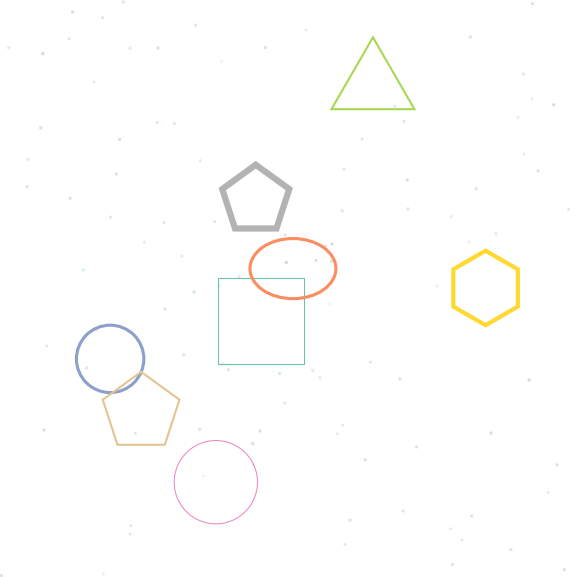[{"shape": "square", "thickness": 0.5, "radius": 0.37, "center": [0.452, 0.444]}, {"shape": "oval", "thickness": 1.5, "radius": 0.37, "center": [0.507, 0.534]}, {"shape": "circle", "thickness": 1.5, "radius": 0.29, "center": [0.191, 0.378]}, {"shape": "circle", "thickness": 0.5, "radius": 0.36, "center": [0.374, 0.164]}, {"shape": "triangle", "thickness": 1, "radius": 0.41, "center": [0.646, 0.852]}, {"shape": "hexagon", "thickness": 2, "radius": 0.32, "center": [0.841, 0.501]}, {"shape": "pentagon", "thickness": 1, "radius": 0.35, "center": [0.244, 0.285]}, {"shape": "pentagon", "thickness": 3, "radius": 0.31, "center": [0.443, 0.653]}]